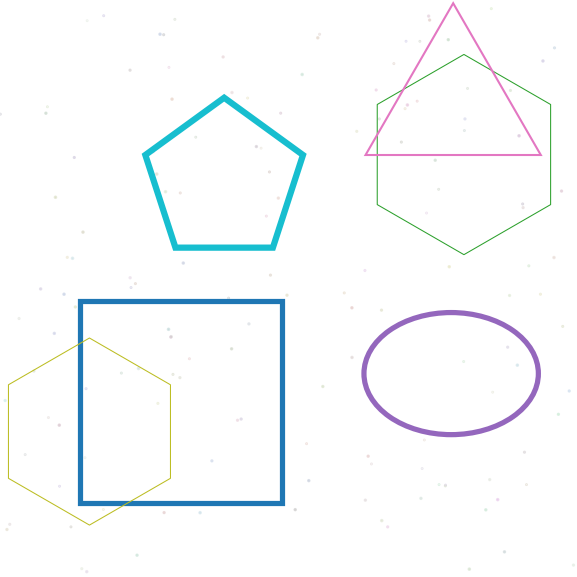[{"shape": "square", "thickness": 2.5, "radius": 0.87, "center": [0.313, 0.303]}, {"shape": "hexagon", "thickness": 0.5, "radius": 0.87, "center": [0.803, 0.732]}, {"shape": "oval", "thickness": 2.5, "radius": 0.76, "center": [0.781, 0.352]}, {"shape": "triangle", "thickness": 1, "radius": 0.88, "center": [0.785, 0.818]}, {"shape": "hexagon", "thickness": 0.5, "radius": 0.81, "center": [0.155, 0.252]}, {"shape": "pentagon", "thickness": 3, "radius": 0.72, "center": [0.388, 0.686]}]